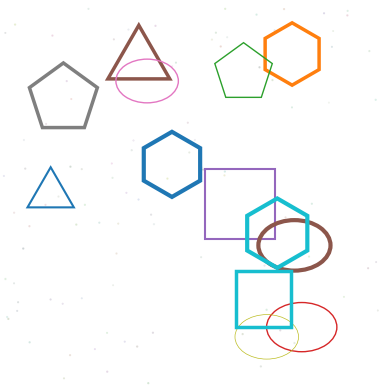[{"shape": "triangle", "thickness": 1.5, "radius": 0.35, "center": [0.132, 0.496]}, {"shape": "hexagon", "thickness": 3, "radius": 0.42, "center": [0.447, 0.573]}, {"shape": "hexagon", "thickness": 2.5, "radius": 0.4, "center": [0.759, 0.86]}, {"shape": "pentagon", "thickness": 1, "radius": 0.39, "center": [0.633, 0.811]}, {"shape": "oval", "thickness": 1, "radius": 0.46, "center": [0.784, 0.15]}, {"shape": "square", "thickness": 1.5, "radius": 0.46, "center": [0.623, 0.47]}, {"shape": "oval", "thickness": 3, "radius": 0.47, "center": [0.765, 0.363]}, {"shape": "triangle", "thickness": 2.5, "radius": 0.46, "center": [0.361, 0.841]}, {"shape": "oval", "thickness": 1, "radius": 0.41, "center": [0.382, 0.79]}, {"shape": "pentagon", "thickness": 2.5, "radius": 0.46, "center": [0.165, 0.744]}, {"shape": "oval", "thickness": 0.5, "radius": 0.41, "center": [0.693, 0.125]}, {"shape": "square", "thickness": 2.5, "radius": 0.36, "center": [0.685, 0.224]}, {"shape": "hexagon", "thickness": 3, "radius": 0.45, "center": [0.72, 0.394]}]